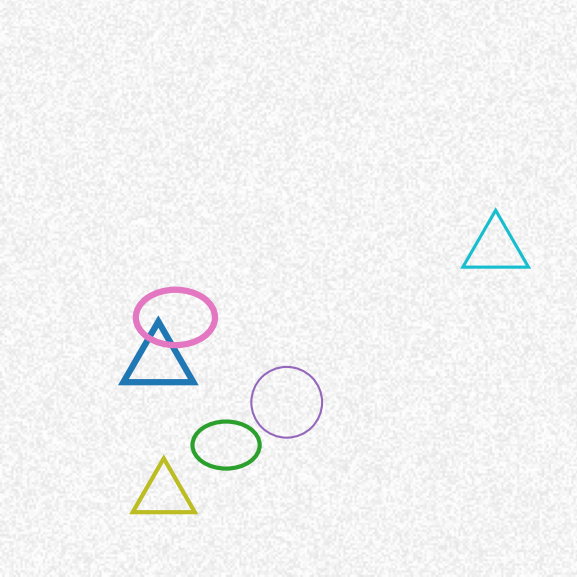[{"shape": "triangle", "thickness": 3, "radius": 0.35, "center": [0.274, 0.372]}, {"shape": "oval", "thickness": 2, "radius": 0.29, "center": [0.391, 0.228]}, {"shape": "circle", "thickness": 1, "radius": 0.31, "center": [0.496, 0.303]}, {"shape": "oval", "thickness": 3, "radius": 0.34, "center": [0.304, 0.449]}, {"shape": "triangle", "thickness": 2, "radius": 0.31, "center": [0.284, 0.143]}, {"shape": "triangle", "thickness": 1.5, "radius": 0.33, "center": [0.858, 0.569]}]